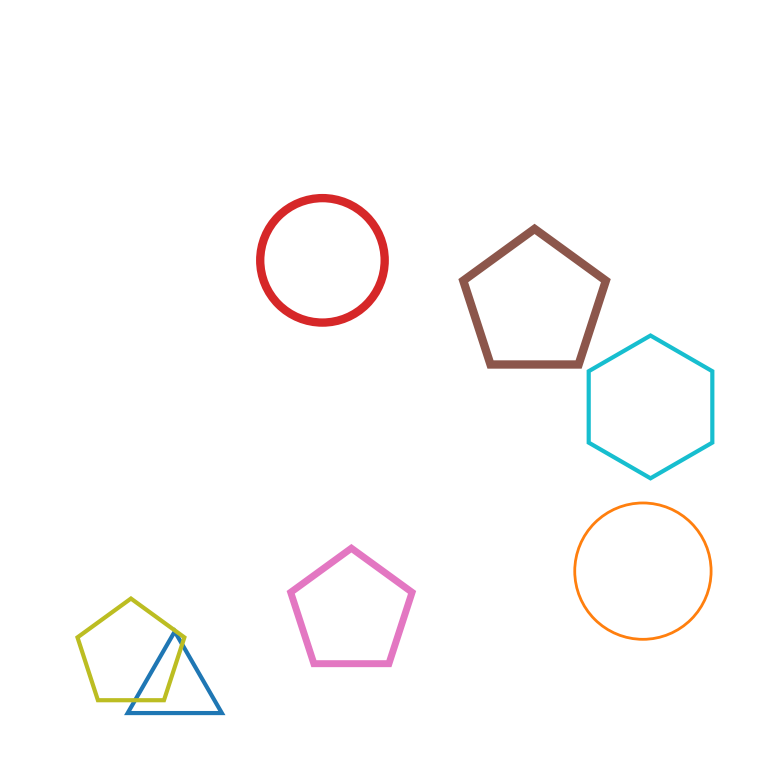[{"shape": "triangle", "thickness": 1.5, "radius": 0.35, "center": [0.227, 0.109]}, {"shape": "circle", "thickness": 1, "radius": 0.44, "center": [0.835, 0.258]}, {"shape": "circle", "thickness": 3, "radius": 0.4, "center": [0.419, 0.662]}, {"shape": "pentagon", "thickness": 3, "radius": 0.49, "center": [0.694, 0.605]}, {"shape": "pentagon", "thickness": 2.5, "radius": 0.41, "center": [0.456, 0.205]}, {"shape": "pentagon", "thickness": 1.5, "radius": 0.36, "center": [0.17, 0.15]}, {"shape": "hexagon", "thickness": 1.5, "radius": 0.46, "center": [0.845, 0.472]}]